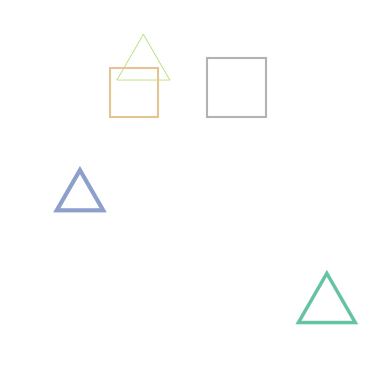[{"shape": "triangle", "thickness": 2.5, "radius": 0.43, "center": [0.849, 0.205]}, {"shape": "triangle", "thickness": 3, "radius": 0.35, "center": [0.208, 0.489]}, {"shape": "triangle", "thickness": 0.5, "radius": 0.4, "center": [0.372, 0.832]}, {"shape": "square", "thickness": 1.5, "radius": 0.32, "center": [0.348, 0.761]}, {"shape": "square", "thickness": 1.5, "radius": 0.38, "center": [0.615, 0.772]}]